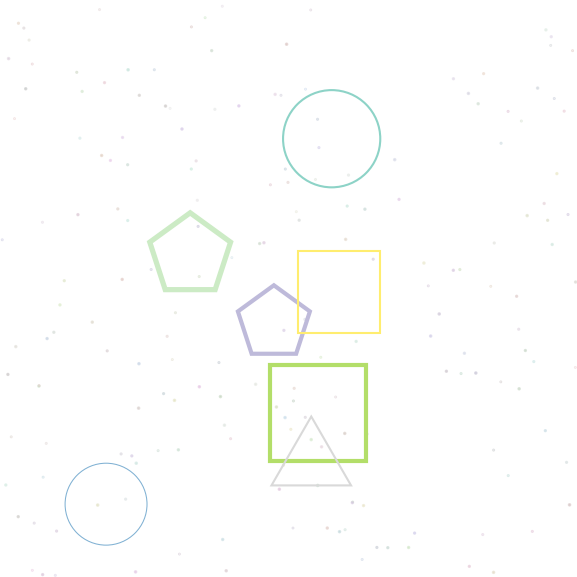[{"shape": "circle", "thickness": 1, "radius": 0.42, "center": [0.574, 0.759]}, {"shape": "pentagon", "thickness": 2, "radius": 0.33, "center": [0.474, 0.44]}, {"shape": "circle", "thickness": 0.5, "radius": 0.35, "center": [0.184, 0.126]}, {"shape": "square", "thickness": 2, "radius": 0.42, "center": [0.551, 0.285]}, {"shape": "triangle", "thickness": 1, "radius": 0.4, "center": [0.539, 0.198]}, {"shape": "pentagon", "thickness": 2.5, "radius": 0.37, "center": [0.329, 0.557]}, {"shape": "square", "thickness": 1, "radius": 0.35, "center": [0.587, 0.493]}]